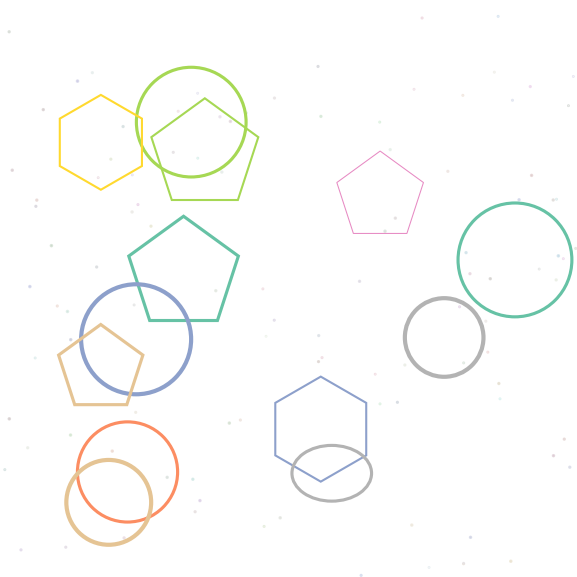[{"shape": "pentagon", "thickness": 1.5, "radius": 0.5, "center": [0.318, 0.525]}, {"shape": "circle", "thickness": 1.5, "radius": 0.49, "center": [0.892, 0.549]}, {"shape": "circle", "thickness": 1.5, "radius": 0.43, "center": [0.221, 0.182]}, {"shape": "hexagon", "thickness": 1, "radius": 0.45, "center": [0.555, 0.256]}, {"shape": "circle", "thickness": 2, "radius": 0.48, "center": [0.236, 0.412]}, {"shape": "pentagon", "thickness": 0.5, "radius": 0.39, "center": [0.658, 0.659]}, {"shape": "circle", "thickness": 1.5, "radius": 0.47, "center": [0.331, 0.788]}, {"shape": "pentagon", "thickness": 1, "radius": 0.49, "center": [0.355, 0.732]}, {"shape": "hexagon", "thickness": 1, "radius": 0.41, "center": [0.175, 0.753]}, {"shape": "circle", "thickness": 2, "radius": 0.37, "center": [0.188, 0.129]}, {"shape": "pentagon", "thickness": 1.5, "radius": 0.38, "center": [0.174, 0.361]}, {"shape": "circle", "thickness": 2, "radius": 0.34, "center": [0.769, 0.415]}, {"shape": "oval", "thickness": 1.5, "radius": 0.34, "center": [0.574, 0.18]}]